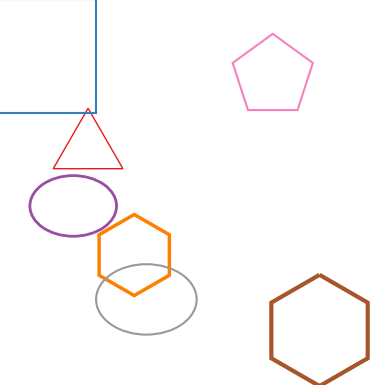[{"shape": "triangle", "thickness": 1, "radius": 0.52, "center": [0.229, 0.614]}, {"shape": "square", "thickness": 1.5, "radius": 0.74, "center": [0.101, 0.854]}, {"shape": "oval", "thickness": 2, "radius": 0.56, "center": [0.19, 0.465]}, {"shape": "hexagon", "thickness": 2.5, "radius": 0.53, "center": [0.349, 0.338]}, {"shape": "hexagon", "thickness": 3, "radius": 0.72, "center": [0.83, 0.142]}, {"shape": "pentagon", "thickness": 1.5, "radius": 0.55, "center": [0.708, 0.803]}, {"shape": "oval", "thickness": 1.5, "radius": 0.65, "center": [0.38, 0.222]}]